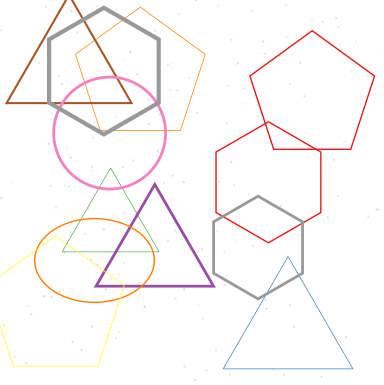[{"shape": "hexagon", "thickness": 1, "radius": 0.79, "center": [0.697, 0.527]}, {"shape": "pentagon", "thickness": 1, "radius": 0.85, "center": [0.811, 0.75]}, {"shape": "triangle", "thickness": 0.5, "radius": 0.97, "center": [0.748, 0.139]}, {"shape": "triangle", "thickness": 0.5, "radius": 0.73, "center": [0.287, 0.419]}, {"shape": "triangle", "thickness": 2, "radius": 0.88, "center": [0.402, 0.345]}, {"shape": "pentagon", "thickness": 0.5, "radius": 0.89, "center": [0.365, 0.804]}, {"shape": "oval", "thickness": 1, "radius": 0.78, "center": [0.245, 0.323]}, {"shape": "pentagon", "thickness": 0.5, "radius": 0.94, "center": [0.145, 0.2]}, {"shape": "triangle", "thickness": 1.5, "radius": 0.94, "center": [0.179, 0.826]}, {"shape": "circle", "thickness": 2, "radius": 0.73, "center": [0.285, 0.654]}, {"shape": "hexagon", "thickness": 2, "radius": 0.67, "center": [0.67, 0.357]}, {"shape": "hexagon", "thickness": 3, "radius": 0.82, "center": [0.27, 0.815]}]